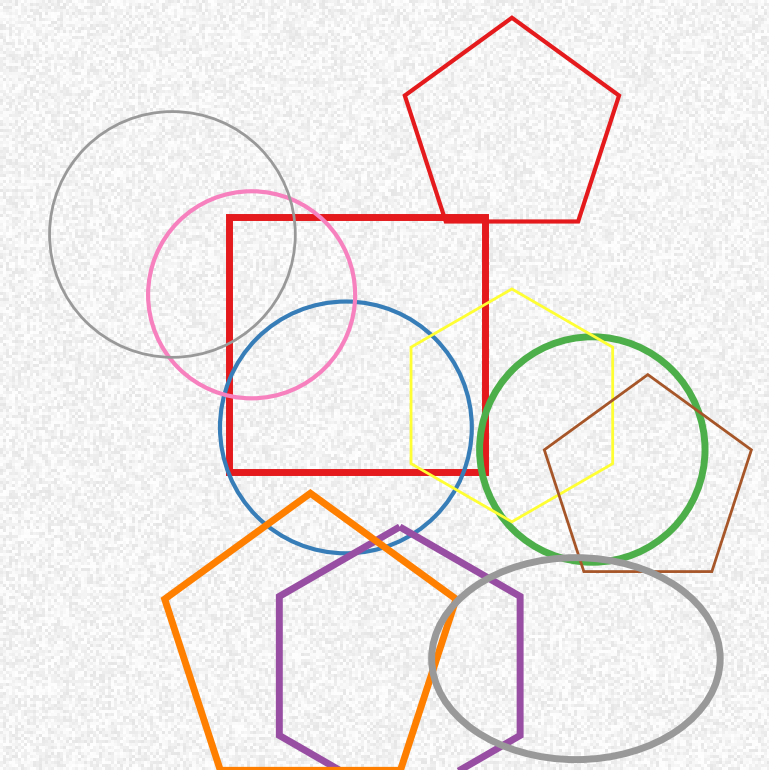[{"shape": "pentagon", "thickness": 1.5, "radius": 0.73, "center": [0.665, 0.831]}, {"shape": "square", "thickness": 2.5, "radius": 0.83, "center": [0.463, 0.552]}, {"shape": "circle", "thickness": 1.5, "radius": 0.82, "center": [0.449, 0.445]}, {"shape": "circle", "thickness": 2.5, "radius": 0.73, "center": [0.769, 0.416]}, {"shape": "hexagon", "thickness": 2.5, "radius": 0.9, "center": [0.519, 0.135]}, {"shape": "pentagon", "thickness": 2.5, "radius": 0.99, "center": [0.403, 0.16]}, {"shape": "hexagon", "thickness": 1, "radius": 0.76, "center": [0.665, 0.474]}, {"shape": "pentagon", "thickness": 1, "radius": 0.71, "center": [0.841, 0.372]}, {"shape": "circle", "thickness": 1.5, "radius": 0.67, "center": [0.327, 0.617]}, {"shape": "oval", "thickness": 2.5, "radius": 0.94, "center": [0.748, 0.145]}, {"shape": "circle", "thickness": 1, "radius": 0.8, "center": [0.224, 0.696]}]